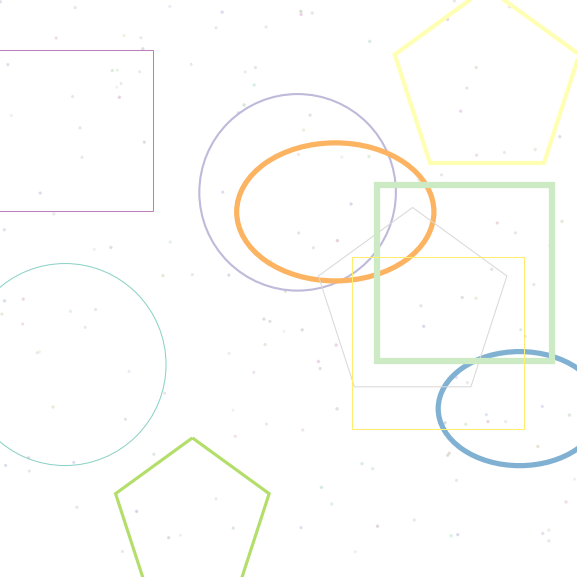[{"shape": "circle", "thickness": 0.5, "radius": 0.87, "center": [0.113, 0.368]}, {"shape": "pentagon", "thickness": 2, "radius": 0.84, "center": [0.843, 0.853]}, {"shape": "circle", "thickness": 1, "radius": 0.85, "center": [0.515, 0.666]}, {"shape": "oval", "thickness": 2.5, "radius": 0.71, "center": [0.9, 0.292]}, {"shape": "oval", "thickness": 2.5, "radius": 0.85, "center": [0.581, 0.632]}, {"shape": "pentagon", "thickness": 1.5, "radius": 0.7, "center": [0.333, 0.101]}, {"shape": "pentagon", "thickness": 0.5, "radius": 0.86, "center": [0.715, 0.468]}, {"shape": "square", "thickness": 0.5, "radius": 0.7, "center": [0.126, 0.773]}, {"shape": "square", "thickness": 3, "radius": 0.76, "center": [0.804, 0.526]}, {"shape": "square", "thickness": 0.5, "radius": 0.74, "center": [0.759, 0.405]}]